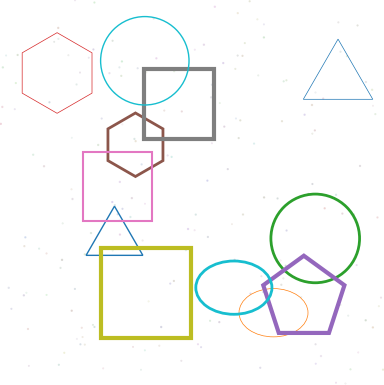[{"shape": "triangle", "thickness": 0.5, "radius": 0.52, "center": [0.878, 0.794]}, {"shape": "triangle", "thickness": 1, "radius": 0.43, "center": [0.297, 0.379]}, {"shape": "oval", "thickness": 0.5, "radius": 0.45, "center": [0.71, 0.188]}, {"shape": "circle", "thickness": 2, "radius": 0.58, "center": [0.819, 0.381]}, {"shape": "hexagon", "thickness": 0.5, "radius": 0.52, "center": [0.148, 0.81]}, {"shape": "pentagon", "thickness": 3, "radius": 0.55, "center": [0.789, 0.225]}, {"shape": "hexagon", "thickness": 2, "radius": 0.41, "center": [0.352, 0.624]}, {"shape": "square", "thickness": 1.5, "radius": 0.45, "center": [0.305, 0.516]}, {"shape": "square", "thickness": 3, "radius": 0.45, "center": [0.465, 0.729]}, {"shape": "square", "thickness": 3, "radius": 0.58, "center": [0.38, 0.239]}, {"shape": "oval", "thickness": 2, "radius": 0.49, "center": [0.607, 0.253]}, {"shape": "circle", "thickness": 1, "radius": 0.57, "center": [0.376, 0.842]}]